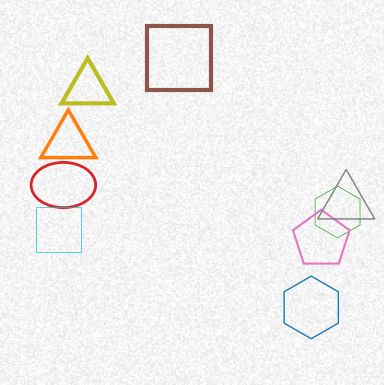[{"shape": "hexagon", "thickness": 1, "radius": 0.41, "center": [0.808, 0.201]}, {"shape": "triangle", "thickness": 2.5, "radius": 0.41, "center": [0.177, 0.632]}, {"shape": "hexagon", "thickness": 0.5, "radius": 0.34, "center": [0.877, 0.449]}, {"shape": "oval", "thickness": 2, "radius": 0.42, "center": [0.165, 0.519]}, {"shape": "square", "thickness": 3, "radius": 0.42, "center": [0.466, 0.849]}, {"shape": "pentagon", "thickness": 1.5, "radius": 0.39, "center": [0.835, 0.378]}, {"shape": "triangle", "thickness": 1, "radius": 0.43, "center": [0.899, 0.474]}, {"shape": "triangle", "thickness": 3, "radius": 0.39, "center": [0.228, 0.771]}, {"shape": "square", "thickness": 0.5, "radius": 0.29, "center": [0.151, 0.405]}]